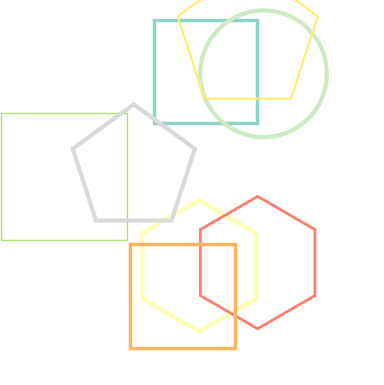[{"shape": "square", "thickness": 2.5, "radius": 0.67, "center": [0.534, 0.814]}, {"shape": "hexagon", "thickness": 3, "radius": 0.85, "center": [0.517, 0.309]}, {"shape": "hexagon", "thickness": 2, "radius": 0.86, "center": [0.669, 0.318]}, {"shape": "square", "thickness": 2.5, "radius": 0.68, "center": [0.474, 0.231]}, {"shape": "square", "thickness": 1, "radius": 0.82, "center": [0.166, 0.542]}, {"shape": "pentagon", "thickness": 3, "radius": 0.83, "center": [0.347, 0.562]}, {"shape": "circle", "thickness": 3, "radius": 0.82, "center": [0.684, 0.808]}, {"shape": "pentagon", "thickness": 1.5, "radius": 0.96, "center": [0.643, 0.898]}]